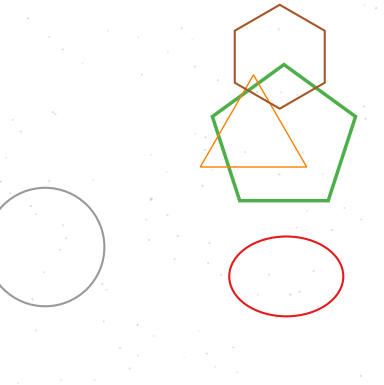[{"shape": "oval", "thickness": 1.5, "radius": 0.74, "center": [0.744, 0.282]}, {"shape": "pentagon", "thickness": 2.5, "radius": 0.98, "center": [0.738, 0.637]}, {"shape": "triangle", "thickness": 1, "radius": 0.8, "center": [0.658, 0.646]}, {"shape": "hexagon", "thickness": 1.5, "radius": 0.67, "center": [0.727, 0.853]}, {"shape": "circle", "thickness": 1.5, "radius": 0.77, "center": [0.117, 0.358]}]